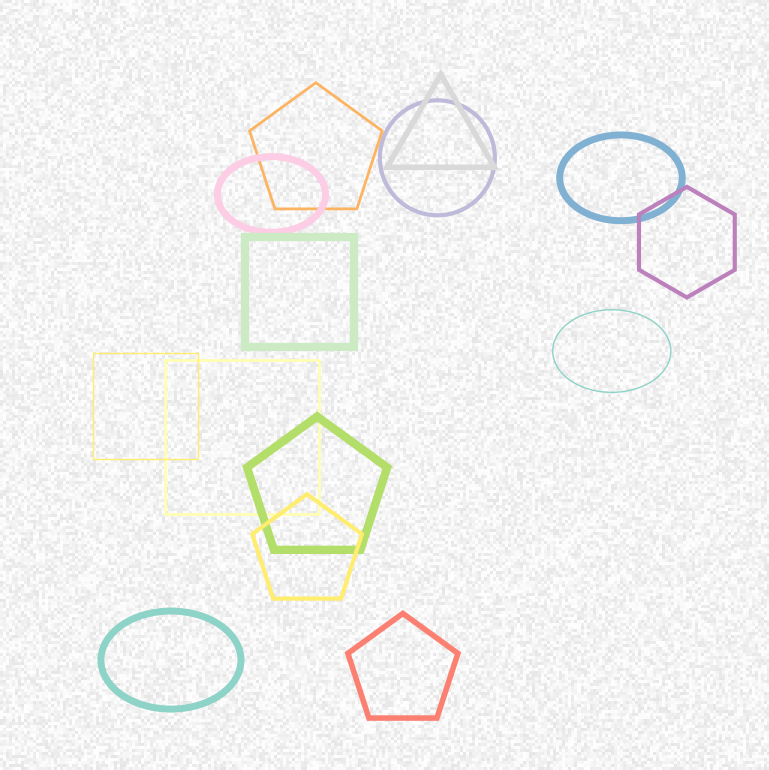[{"shape": "oval", "thickness": 0.5, "radius": 0.38, "center": [0.795, 0.544]}, {"shape": "oval", "thickness": 2.5, "radius": 0.45, "center": [0.222, 0.143]}, {"shape": "square", "thickness": 1, "radius": 0.5, "center": [0.314, 0.432]}, {"shape": "circle", "thickness": 1.5, "radius": 0.37, "center": [0.568, 0.795]}, {"shape": "pentagon", "thickness": 2, "radius": 0.38, "center": [0.523, 0.128]}, {"shape": "oval", "thickness": 2.5, "radius": 0.4, "center": [0.806, 0.769]}, {"shape": "pentagon", "thickness": 1, "radius": 0.45, "center": [0.41, 0.802]}, {"shape": "pentagon", "thickness": 3, "radius": 0.48, "center": [0.412, 0.363]}, {"shape": "oval", "thickness": 2.5, "radius": 0.35, "center": [0.353, 0.747]}, {"shape": "triangle", "thickness": 2, "radius": 0.4, "center": [0.572, 0.823]}, {"shape": "hexagon", "thickness": 1.5, "radius": 0.36, "center": [0.892, 0.686]}, {"shape": "square", "thickness": 3, "radius": 0.36, "center": [0.389, 0.621]}, {"shape": "square", "thickness": 0.5, "radius": 0.34, "center": [0.189, 0.473]}, {"shape": "pentagon", "thickness": 1.5, "radius": 0.37, "center": [0.399, 0.283]}]